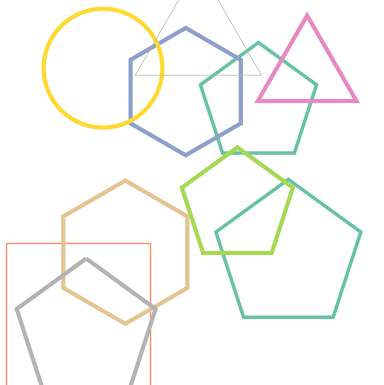[{"shape": "pentagon", "thickness": 2.5, "radius": 0.99, "center": [0.749, 0.336]}, {"shape": "pentagon", "thickness": 2.5, "radius": 0.79, "center": [0.671, 0.731]}, {"shape": "square", "thickness": 1, "radius": 0.93, "center": [0.202, 0.183]}, {"shape": "hexagon", "thickness": 3, "radius": 0.83, "center": [0.482, 0.762]}, {"shape": "triangle", "thickness": 3, "radius": 0.74, "center": [0.798, 0.812]}, {"shape": "pentagon", "thickness": 3, "radius": 0.76, "center": [0.617, 0.466]}, {"shape": "circle", "thickness": 3, "radius": 0.77, "center": [0.268, 0.823]}, {"shape": "hexagon", "thickness": 3, "radius": 0.93, "center": [0.326, 0.345]}, {"shape": "triangle", "thickness": 0.5, "radius": 0.95, "center": [0.515, 0.899]}, {"shape": "pentagon", "thickness": 3, "radius": 0.95, "center": [0.224, 0.139]}]